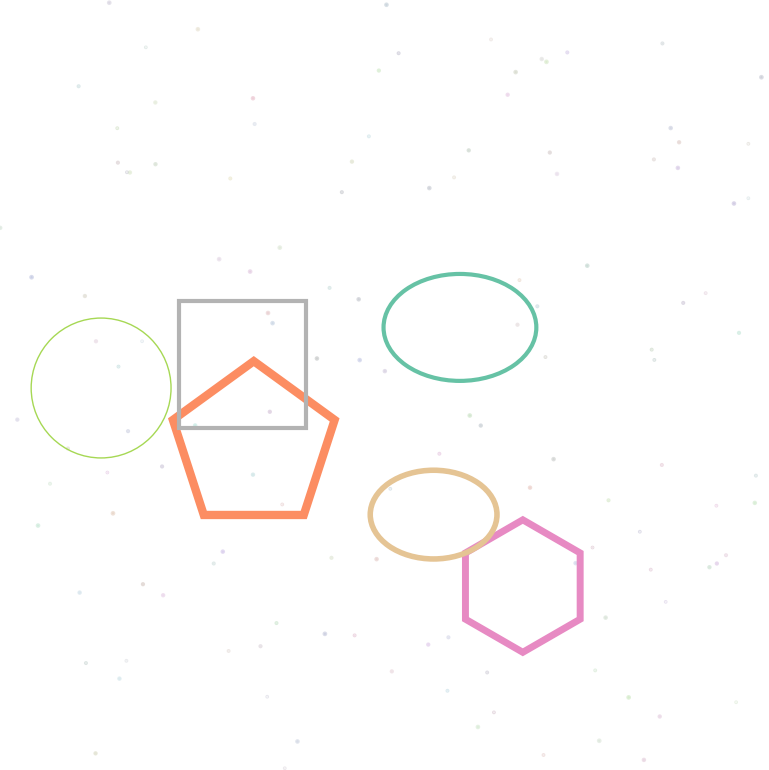[{"shape": "oval", "thickness": 1.5, "radius": 0.5, "center": [0.597, 0.575]}, {"shape": "pentagon", "thickness": 3, "radius": 0.55, "center": [0.33, 0.421]}, {"shape": "hexagon", "thickness": 2.5, "radius": 0.43, "center": [0.679, 0.239]}, {"shape": "circle", "thickness": 0.5, "radius": 0.45, "center": [0.131, 0.496]}, {"shape": "oval", "thickness": 2, "radius": 0.41, "center": [0.563, 0.332]}, {"shape": "square", "thickness": 1.5, "radius": 0.41, "center": [0.315, 0.526]}]